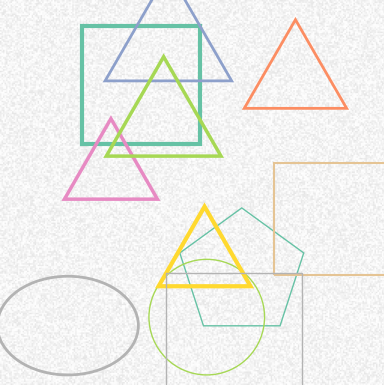[{"shape": "pentagon", "thickness": 1, "radius": 0.85, "center": [0.628, 0.291]}, {"shape": "square", "thickness": 3, "radius": 0.77, "center": [0.366, 0.78]}, {"shape": "triangle", "thickness": 2, "radius": 0.77, "center": [0.767, 0.795]}, {"shape": "triangle", "thickness": 2, "radius": 0.95, "center": [0.437, 0.885]}, {"shape": "triangle", "thickness": 2.5, "radius": 0.7, "center": [0.288, 0.552]}, {"shape": "circle", "thickness": 1, "radius": 0.75, "center": [0.537, 0.176]}, {"shape": "triangle", "thickness": 2.5, "radius": 0.86, "center": [0.425, 0.681]}, {"shape": "triangle", "thickness": 3, "radius": 0.69, "center": [0.531, 0.325]}, {"shape": "square", "thickness": 1.5, "radius": 0.73, "center": [0.858, 0.431]}, {"shape": "square", "thickness": 1, "radius": 0.88, "center": [0.608, 0.114]}, {"shape": "oval", "thickness": 2, "radius": 0.92, "center": [0.176, 0.154]}]